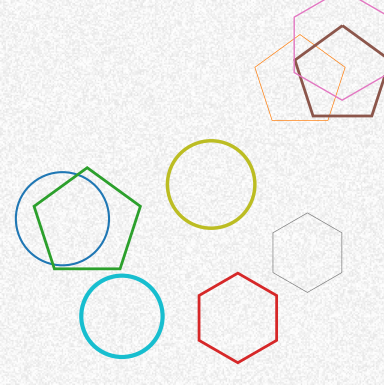[{"shape": "circle", "thickness": 1.5, "radius": 0.6, "center": [0.162, 0.432]}, {"shape": "pentagon", "thickness": 0.5, "radius": 0.62, "center": [0.779, 0.787]}, {"shape": "pentagon", "thickness": 2, "radius": 0.73, "center": [0.227, 0.419]}, {"shape": "hexagon", "thickness": 2, "radius": 0.58, "center": [0.618, 0.174]}, {"shape": "pentagon", "thickness": 2, "radius": 0.65, "center": [0.889, 0.804]}, {"shape": "hexagon", "thickness": 1, "radius": 0.72, "center": [0.889, 0.883]}, {"shape": "hexagon", "thickness": 0.5, "radius": 0.52, "center": [0.798, 0.344]}, {"shape": "circle", "thickness": 2.5, "radius": 0.57, "center": [0.548, 0.521]}, {"shape": "circle", "thickness": 3, "radius": 0.53, "center": [0.317, 0.178]}]